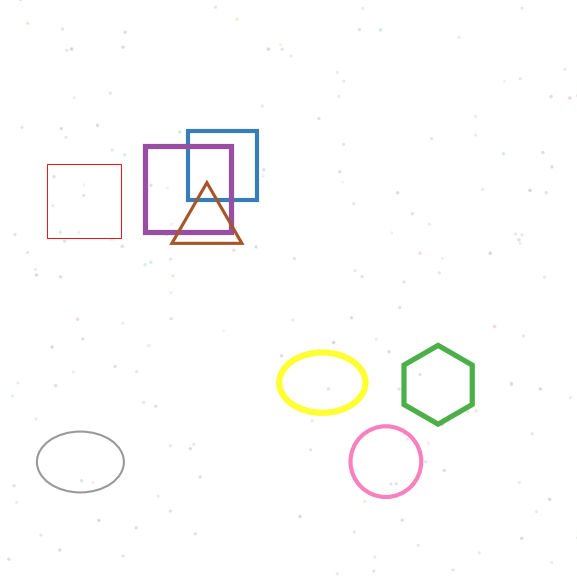[{"shape": "square", "thickness": 0.5, "radius": 0.32, "center": [0.145, 0.651]}, {"shape": "square", "thickness": 2, "radius": 0.3, "center": [0.385, 0.713]}, {"shape": "hexagon", "thickness": 2.5, "radius": 0.34, "center": [0.759, 0.333]}, {"shape": "square", "thickness": 2.5, "radius": 0.37, "center": [0.326, 0.672]}, {"shape": "oval", "thickness": 3, "radius": 0.37, "center": [0.558, 0.337]}, {"shape": "triangle", "thickness": 1.5, "radius": 0.35, "center": [0.358, 0.613]}, {"shape": "circle", "thickness": 2, "radius": 0.31, "center": [0.668, 0.2]}, {"shape": "oval", "thickness": 1, "radius": 0.38, "center": [0.139, 0.199]}]